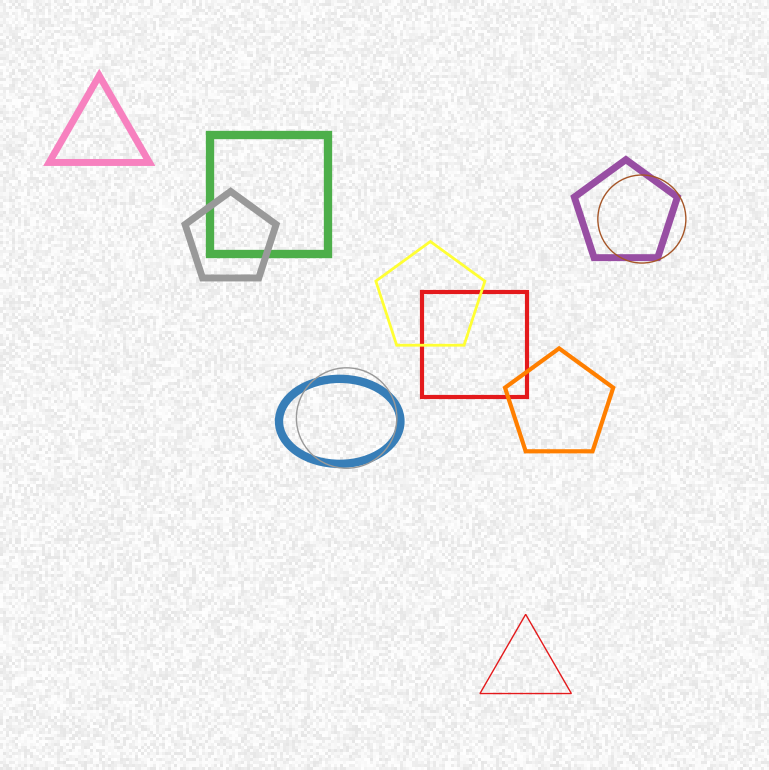[{"shape": "triangle", "thickness": 0.5, "radius": 0.34, "center": [0.683, 0.134]}, {"shape": "square", "thickness": 1.5, "radius": 0.34, "center": [0.616, 0.552]}, {"shape": "oval", "thickness": 3, "radius": 0.39, "center": [0.441, 0.453]}, {"shape": "square", "thickness": 3, "radius": 0.38, "center": [0.349, 0.748]}, {"shape": "pentagon", "thickness": 2.5, "radius": 0.35, "center": [0.813, 0.722]}, {"shape": "pentagon", "thickness": 1.5, "radius": 0.37, "center": [0.726, 0.474]}, {"shape": "pentagon", "thickness": 1, "radius": 0.37, "center": [0.559, 0.612]}, {"shape": "circle", "thickness": 0.5, "radius": 0.29, "center": [0.834, 0.716]}, {"shape": "triangle", "thickness": 2.5, "radius": 0.38, "center": [0.129, 0.827]}, {"shape": "circle", "thickness": 0.5, "radius": 0.33, "center": [0.45, 0.457]}, {"shape": "pentagon", "thickness": 2.5, "radius": 0.31, "center": [0.3, 0.689]}]